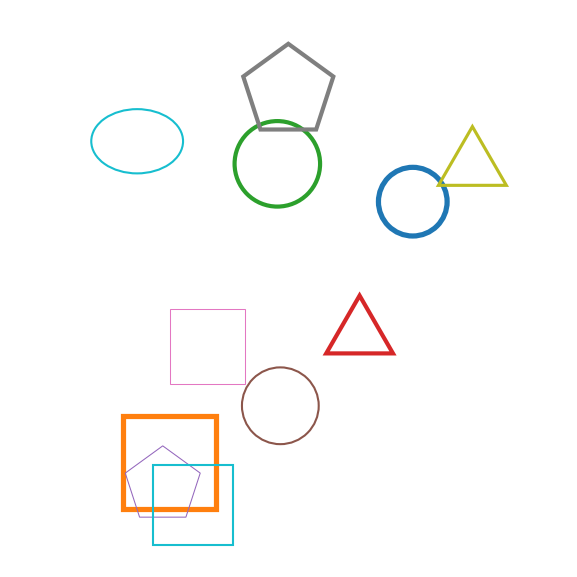[{"shape": "circle", "thickness": 2.5, "radius": 0.3, "center": [0.715, 0.65]}, {"shape": "square", "thickness": 2.5, "radius": 0.4, "center": [0.293, 0.198]}, {"shape": "circle", "thickness": 2, "radius": 0.37, "center": [0.48, 0.715]}, {"shape": "triangle", "thickness": 2, "radius": 0.33, "center": [0.623, 0.421]}, {"shape": "pentagon", "thickness": 0.5, "radius": 0.34, "center": [0.282, 0.159]}, {"shape": "circle", "thickness": 1, "radius": 0.33, "center": [0.485, 0.297]}, {"shape": "square", "thickness": 0.5, "radius": 0.32, "center": [0.36, 0.399]}, {"shape": "pentagon", "thickness": 2, "radius": 0.41, "center": [0.499, 0.841]}, {"shape": "triangle", "thickness": 1.5, "radius": 0.34, "center": [0.818, 0.712]}, {"shape": "oval", "thickness": 1, "radius": 0.4, "center": [0.238, 0.755]}, {"shape": "square", "thickness": 1, "radius": 0.35, "center": [0.335, 0.125]}]